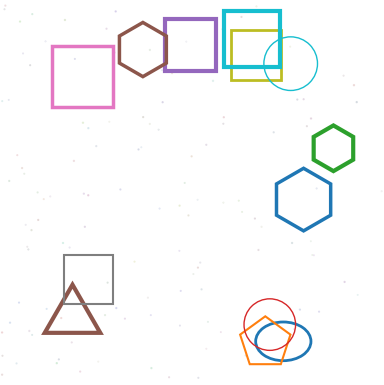[{"shape": "oval", "thickness": 2, "radius": 0.36, "center": [0.736, 0.113]}, {"shape": "hexagon", "thickness": 2.5, "radius": 0.41, "center": [0.789, 0.482]}, {"shape": "pentagon", "thickness": 1.5, "radius": 0.34, "center": [0.689, 0.11]}, {"shape": "hexagon", "thickness": 3, "radius": 0.3, "center": [0.866, 0.615]}, {"shape": "circle", "thickness": 1, "radius": 0.33, "center": [0.701, 0.157]}, {"shape": "square", "thickness": 3, "radius": 0.33, "center": [0.495, 0.883]}, {"shape": "hexagon", "thickness": 2.5, "radius": 0.35, "center": [0.371, 0.871]}, {"shape": "triangle", "thickness": 3, "radius": 0.42, "center": [0.188, 0.177]}, {"shape": "square", "thickness": 2.5, "radius": 0.39, "center": [0.215, 0.802]}, {"shape": "square", "thickness": 1.5, "radius": 0.32, "center": [0.229, 0.274]}, {"shape": "square", "thickness": 2, "radius": 0.32, "center": [0.666, 0.858]}, {"shape": "circle", "thickness": 1, "radius": 0.35, "center": [0.755, 0.835]}, {"shape": "square", "thickness": 3, "radius": 0.36, "center": [0.655, 0.899]}]